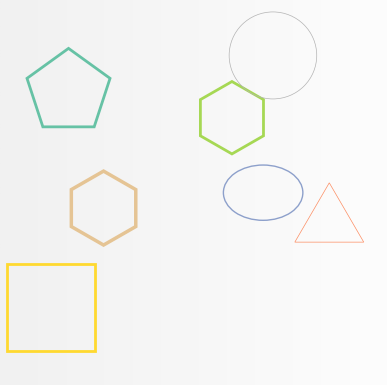[{"shape": "pentagon", "thickness": 2, "radius": 0.56, "center": [0.177, 0.762]}, {"shape": "triangle", "thickness": 0.5, "radius": 0.51, "center": [0.85, 0.422]}, {"shape": "oval", "thickness": 1, "radius": 0.51, "center": [0.679, 0.5]}, {"shape": "hexagon", "thickness": 2, "radius": 0.47, "center": [0.599, 0.694]}, {"shape": "square", "thickness": 2, "radius": 0.57, "center": [0.131, 0.201]}, {"shape": "hexagon", "thickness": 2.5, "radius": 0.48, "center": [0.267, 0.46]}, {"shape": "circle", "thickness": 0.5, "radius": 0.57, "center": [0.704, 0.856]}]